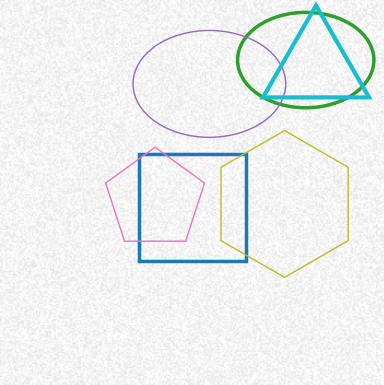[{"shape": "square", "thickness": 2.5, "radius": 0.7, "center": [0.499, 0.461]}, {"shape": "oval", "thickness": 2.5, "radius": 0.89, "center": [0.794, 0.844]}, {"shape": "oval", "thickness": 1, "radius": 0.99, "center": [0.544, 0.782]}, {"shape": "pentagon", "thickness": 1, "radius": 0.68, "center": [0.403, 0.483]}, {"shape": "hexagon", "thickness": 1, "radius": 0.95, "center": [0.739, 0.47]}, {"shape": "triangle", "thickness": 3, "radius": 0.8, "center": [0.821, 0.827]}]